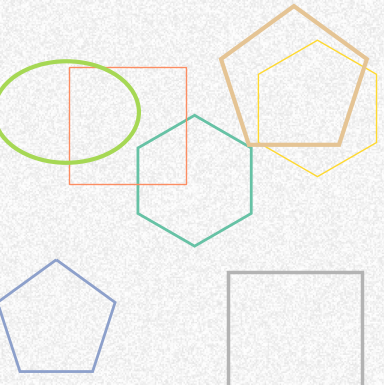[{"shape": "hexagon", "thickness": 2, "radius": 0.85, "center": [0.505, 0.531]}, {"shape": "square", "thickness": 1, "radius": 0.76, "center": [0.331, 0.674]}, {"shape": "pentagon", "thickness": 2, "radius": 0.8, "center": [0.146, 0.165]}, {"shape": "oval", "thickness": 3, "radius": 0.94, "center": [0.173, 0.709]}, {"shape": "hexagon", "thickness": 1, "radius": 0.89, "center": [0.825, 0.718]}, {"shape": "pentagon", "thickness": 3, "radius": 1.0, "center": [0.763, 0.785]}, {"shape": "square", "thickness": 2.5, "radius": 0.87, "center": [0.767, 0.12]}]